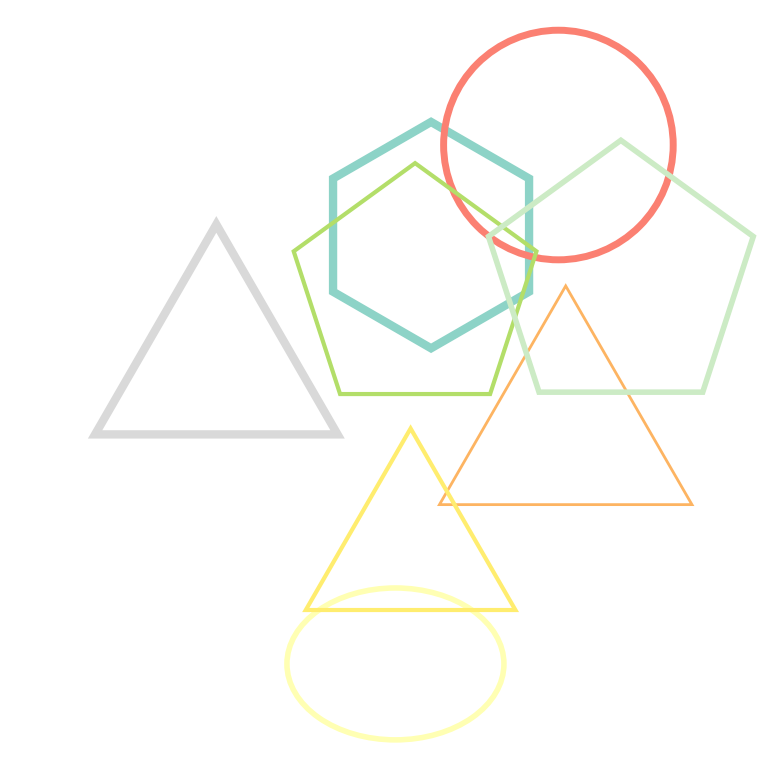[{"shape": "hexagon", "thickness": 3, "radius": 0.73, "center": [0.56, 0.695]}, {"shape": "oval", "thickness": 2, "radius": 0.7, "center": [0.514, 0.138]}, {"shape": "circle", "thickness": 2.5, "radius": 0.75, "center": [0.725, 0.812]}, {"shape": "triangle", "thickness": 1, "radius": 0.95, "center": [0.735, 0.439]}, {"shape": "pentagon", "thickness": 1.5, "radius": 0.83, "center": [0.539, 0.622]}, {"shape": "triangle", "thickness": 3, "radius": 0.91, "center": [0.281, 0.527]}, {"shape": "pentagon", "thickness": 2, "radius": 0.9, "center": [0.806, 0.637]}, {"shape": "triangle", "thickness": 1.5, "radius": 0.79, "center": [0.533, 0.286]}]